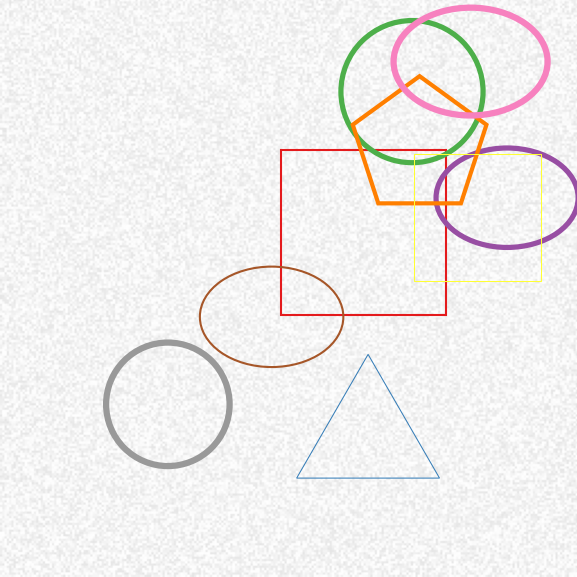[{"shape": "square", "thickness": 1, "radius": 0.71, "center": [0.63, 0.596]}, {"shape": "triangle", "thickness": 0.5, "radius": 0.71, "center": [0.637, 0.243]}, {"shape": "circle", "thickness": 2.5, "radius": 0.62, "center": [0.713, 0.84]}, {"shape": "oval", "thickness": 2.5, "radius": 0.62, "center": [0.878, 0.657]}, {"shape": "pentagon", "thickness": 2, "radius": 0.61, "center": [0.727, 0.746]}, {"shape": "square", "thickness": 0.5, "radius": 0.55, "center": [0.826, 0.622]}, {"shape": "oval", "thickness": 1, "radius": 0.62, "center": [0.47, 0.451]}, {"shape": "oval", "thickness": 3, "radius": 0.67, "center": [0.815, 0.893]}, {"shape": "circle", "thickness": 3, "radius": 0.53, "center": [0.291, 0.299]}]